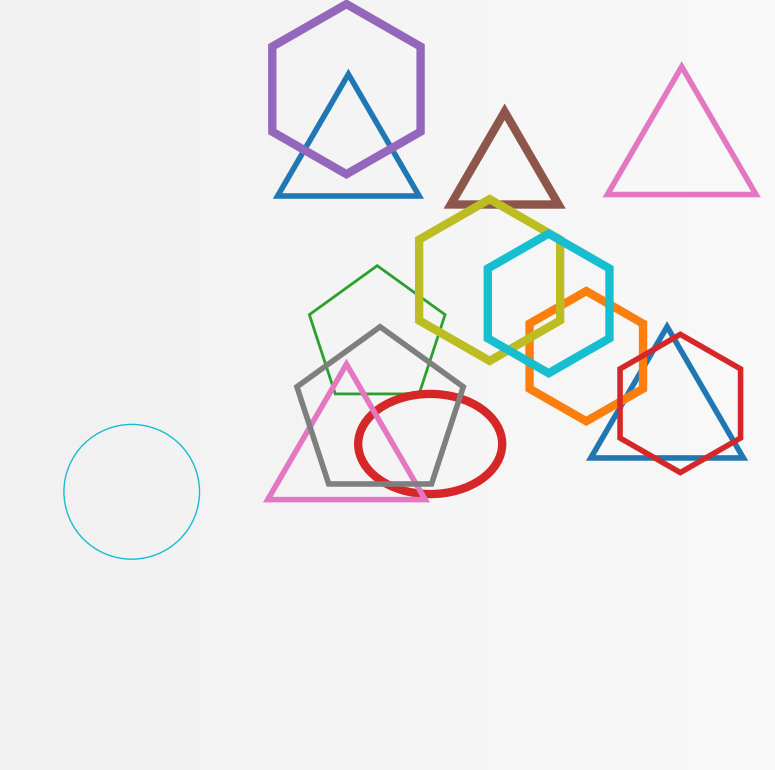[{"shape": "triangle", "thickness": 2, "radius": 0.53, "center": [0.45, 0.798]}, {"shape": "triangle", "thickness": 2, "radius": 0.57, "center": [0.861, 0.462]}, {"shape": "hexagon", "thickness": 3, "radius": 0.42, "center": [0.756, 0.537]}, {"shape": "pentagon", "thickness": 1, "radius": 0.46, "center": [0.487, 0.563]}, {"shape": "oval", "thickness": 3, "radius": 0.46, "center": [0.555, 0.423]}, {"shape": "hexagon", "thickness": 2, "radius": 0.45, "center": [0.878, 0.476]}, {"shape": "hexagon", "thickness": 3, "radius": 0.55, "center": [0.447, 0.884]}, {"shape": "triangle", "thickness": 3, "radius": 0.4, "center": [0.651, 0.775]}, {"shape": "triangle", "thickness": 2, "radius": 0.59, "center": [0.447, 0.41]}, {"shape": "triangle", "thickness": 2, "radius": 0.55, "center": [0.88, 0.803]}, {"shape": "pentagon", "thickness": 2, "radius": 0.56, "center": [0.49, 0.463]}, {"shape": "hexagon", "thickness": 3, "radius": 0.53, "center": [0.632, 0.636]}, {"shape": "circle", "thickness": 0.5, "radius": 0.44, "center": [0.17, 0.361]}, {"shape": "hexagon", "thickness": 3, "radius": 0.45, "center": [0.708, 0.606]}]